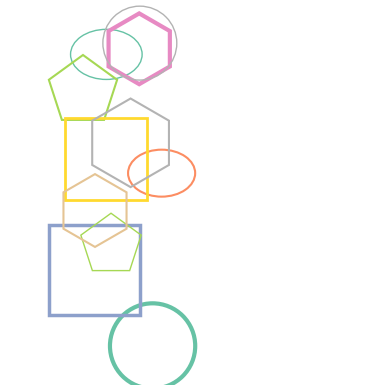[{"shape": "circle", "thickness": 3, "radius": 0.55, "center": [0.396, 0.101]}, {"shape": "oval", "thickness": 1, "radius": 0.46, "center": [0.276, 0.859]}, {"shape": "oval", "thickness": 1.5, "radius": 0.44, "center": [0.42, 0.55]}, {"shape": "square", "thickness": 2.5, "radius": 0.59, "center": [0.245, 0.298]}, {"shape": "hexagon", "thickness": 3, "radius": 0.46, "center": [0.362, 0.873]}, {"shape": "pentagon", "thickness": 1, "radius": 0.41, "center": [0.288, 0.364]}, {"shape": "pentagon", "thickness": 1.5, "radius": 0.47, "center": [0.216, 0.764]}, {"shape": "square", "thickness": 2, "radius": 0.53, "center": [0.276, 0.587]}, {"shape": "hexagon", "thickness": 1.5, "radius": 0.47, "center": [0.247, 0.453]}, {"shape": "hexagon", "thickness": 1.5, "radius": 0.58, "center": [0.339, 0.629]}, {"shape": "circle", "thickness": 1, "radius": 0.48, "center": [0.363, 0.888]}]